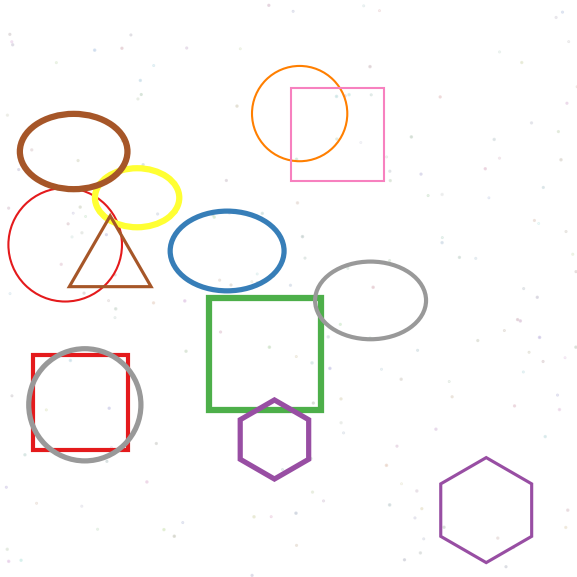[{"shape": "circle", "thickness": 1, "radius": 0.49, "center": [0.113, 0.575]}, {"shape": "square", "thickness": 2, "radius": 0.41, "center": [0.14, 0.302]}, {"shape": "oval", "thickness": 2.5, "radius": 0.49, "center": [0.393, 0.565]}, {"shape": "square", "thickness": 3, "radius": 0.48, "center": [0.459, 0.386]}, {"shape": "hexagon", "thickness": 1.5, "radius": 0.45, "center": [0.842, 0.116]}, {"shape": "hexagon", "thickness": 2.5, "radius": 0.34, "center": [0.475, 0.238]}, {"shape": "circle", "thickness": 1, "radius": 0.41, "center": [0.519, 0.802]}, {"shape": "oval", "thickness": 3, "radius": 0.37, "center": [0.237, 0.657]}, {"shape": "triangle", "thickness": 1.5, "radius": 0.41, "center": [0.191, 0.544]}, {"shape": "oval", "thickness": 3, "radius": 0.47, "center": [0.128, 0.737]}, {"shape": "square", "thickness": 1, "radius": 0.4, "center": [0.584, 0.766]}, {"shape": "circle", "thickness": 2.5, "radius": 0.49, "center": [0.147, 0.298]}, {"shape": "oval", "thickness": 2, "radius": 0.48, "center": [0.642, 0.479]}]